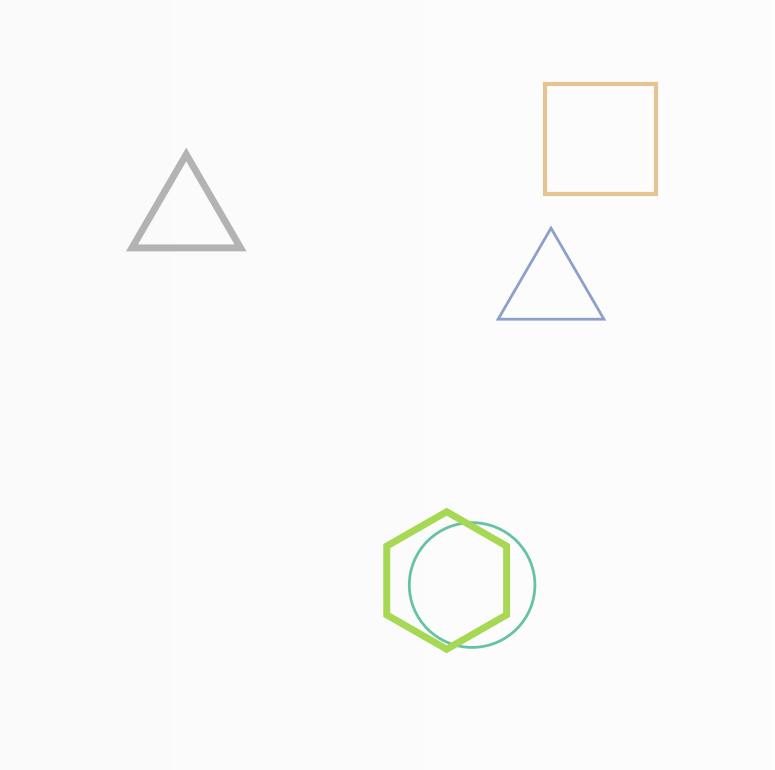[{"shape": "circle", "thickness": 1, "radius": 0.41, "center": [0.609, 0.24]}, {"shape": "triangle", "thickness": 1, "radius": 0.39, "center": [0.711, 0.625]}, {"shape": "hexagon", "thickness": 2.5, "radius": 0.45, "center": [0.576, 0.246]}, {"shape": "square", "thickness": 1.5, "radius": 0.36, "center": [0.775, 0.819]}, {"shape": "triangle", "thickness": 2.5, "radius": 0.4, "center": [0.24, 0.719]}]